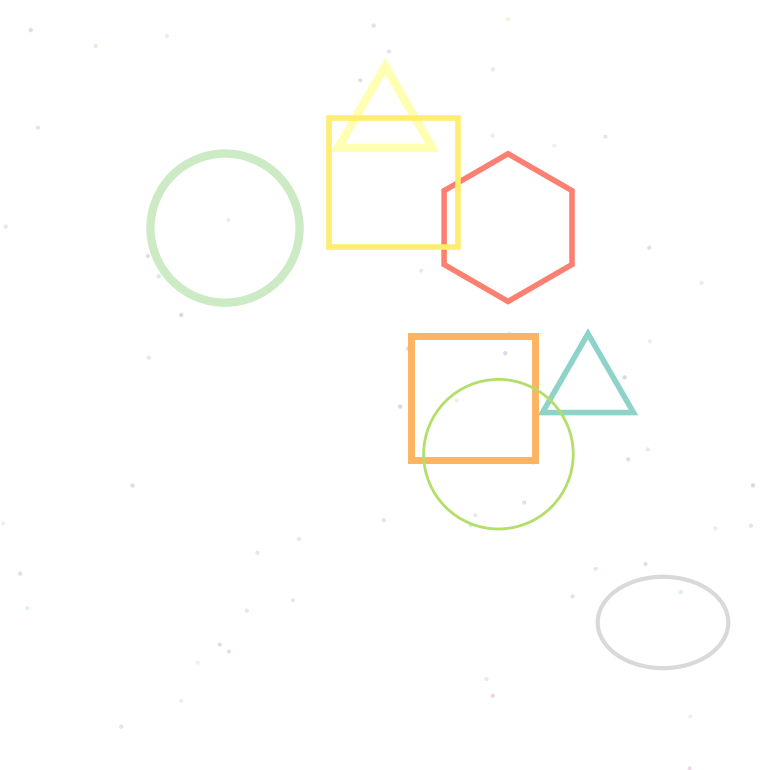[{"shape": "triangle", "thickness": 2, "radius": 0.34, "center": [0.764, 0.498]}, {"shape": "triangle", "thickness": 3, "radius": 0.35, "center": [0.5, 0.843]}, {"shape": "hexagon", "thickness": 2, "radius": 0.48, "center": [0.66, 0.704]}, {"shape": "square", "thickness": 2.5, "radius": 0.4, "center": [0.614, 0.483]}, {"shape": "circle", "thickness": 1, "radius": 0.49, "center": [0.647, 0.41]}, {"shape": "oval", "thickness": 1.5, "radius": 0.42, "center": [0.861, 0.192]}, {"shape": "circle", "thickness": 3, "radius": 0.48, "center": [0.292, 0.704]}, {"shape": "square", "thickness": 2, "radius": 0.42, "center": [0.511, 0.763]}]